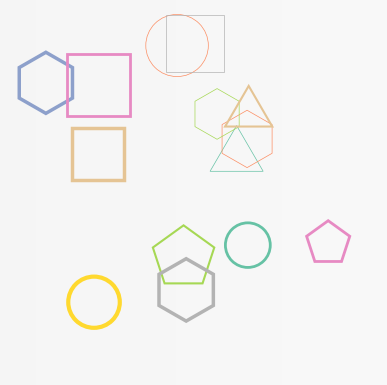[{"shape": "circle", "thickness": 2, "radius": 0.29, "center": [0.64, 0.363]}, {"shape": "triangle", "thickness": 0.5, "radius": 0.4, "center": [0.611, 0.595]}, {"shape": "circle", "thickness": 0.5, "radius": 0.4, "center": [0.457, 0.882]}, {"shape": "hexagon", "thickness": 0.5, "radius": 0.37, "center": [0.638, 0.639]}, {"shape": "hexagon", "thickness": 2.5, "radius": 0.4, "center": [0.118, 0.785]}, {"shape": "pentagon", "thickness": 2, "radius": 0.29, "center": [0.847, 0.368]}, {"shape": "square", "thickness": 2, "radius": 0.41, "center": [0.254, 0.779]}, {"shape": "pentagon", "thickness": 1.5, "radius": 0.42, "center": [0.474, 0.331]}, {"shape": "hexagon", "thickness": 0.5, "radius": 0.33, "center": [0.56, 0.704]}, {"shape": "circle", "thickness": 3, "radius": 0.33, "center": [0.243, 0.215]}, {"shape": "square", "thickness": 2.5, "radius": 0.34, "center": [0.252, 0.6]}, {"shape": "triangle", "thickness": 1.5, "radius": 0.35, "center": [0.642, 0.706]}, {"shape": "hexagon", "thickness": 2.5, "radius": 0.4, "center": [0.48, 0.247]}, {"shape": "square", "thickness": 0.5, "radius": 0.37, "center": [0.503, 0.887]}]